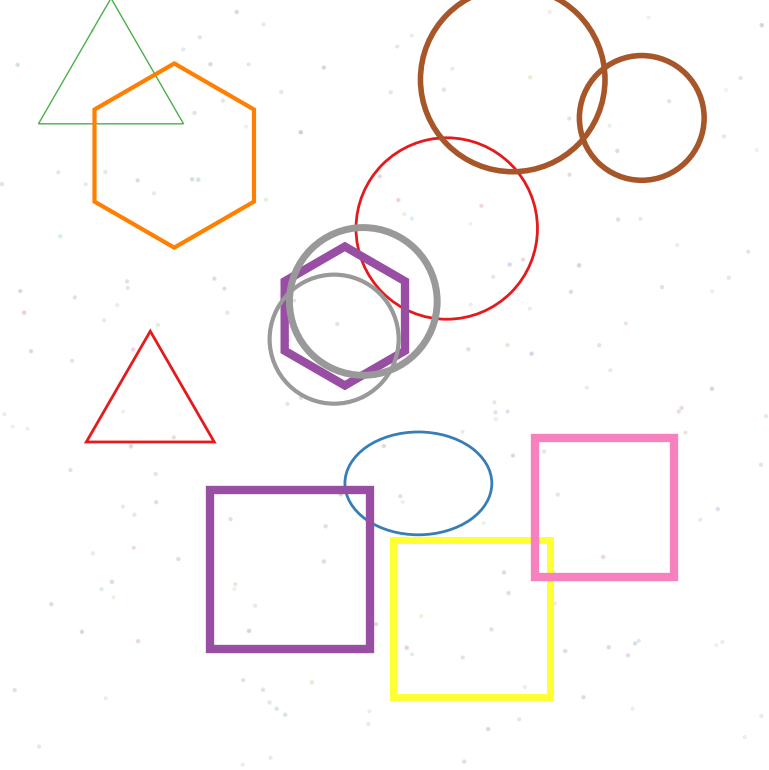[{"shape": "circle", "thickness": 1, "radius": 0.59, "center": [0.58, 0.703]}, {"shape": "triangle", "thickness": 1, "radius": 0.48, "center": [0.195, 0.474]}, {"shape": "oval", "thickness": 1, "radius": 0.48, "center": [0.543, 0.372]}, {"shape": "triangle", "thickness": 0.5, "radius": 0.54, "center": [0.144, 0.894]}, {"shape": "hexagon", "thickness": 3, "radius": 0.45, "center": [0.448, 0.59]}, {"shape": "square", "thickness": 3, "radius": 0.52, "center": [0.377, 0.261]}, {"shape": "hexagon", "thickness": 1.5, "radius": 0.6, "center": [0.226, 0.798]}, {"shape": "square", "thickness": 2.5, "radius": 0.51, "center": [0.613, 0.197]}, {"shape": "circle", "thickness": 2, "radius": 0.41, "center": [0.833, 0.847]}, {"shape": "circle", "thickness": 2, "radius": 0.6, "center": [0.666, 0.897]}, {"shape": "square", "thickness": 3, "radius": 0.45, "center": [0.786, 0.341]}, {"shape": "circle", "thickness": 1.5, "radius": 0.42, "center": [0.434, 0.56]}, {"shape": "circle", "thickness": 2.5, "radius": 0.48, "center": [0.472, 0.609]}]